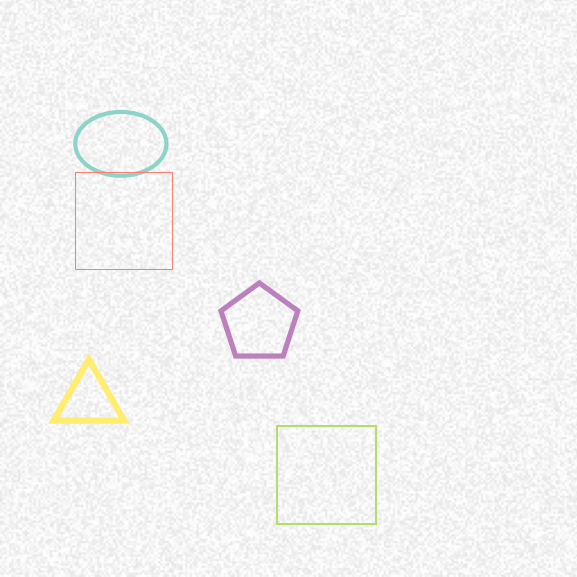[{"shape": "oval", "thickness": 2, "radius": 0.39, "center": [0.209, 0.75]}, {"shape": "square", "thickness": 0.5, "radius": 0.42, "center": [0.214, 0.617]}, {"shape": "square", "thickness": 1, "radius": 0.43, "center": [0.565, 0.177]}, {"shape": "pentagon", "thickness": 2.5, "radius": 0.35, "center": [0.449, 0.439]}, {"shape": "triangle", "thickness": 3, "radius": 0.35, "center": [0.154, 0.306]}]